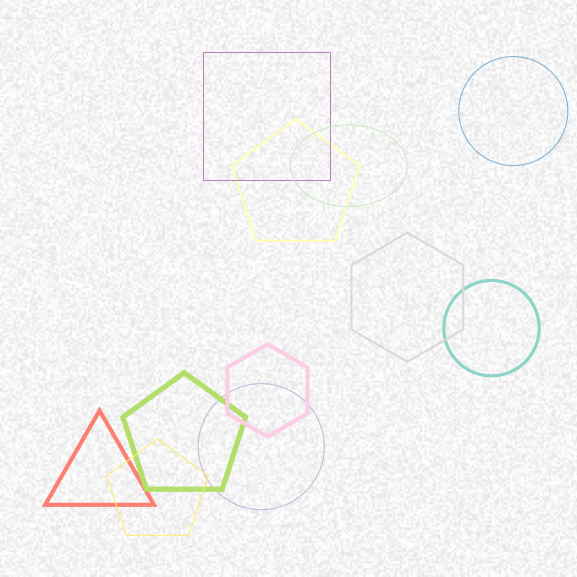[{"shape": "circle", "thickness": 1.5, "radius": 0.41, "center": [0.851, 0.431]}, {"shape": "pentagon", "thickness": 1, "radius": 0.58, "center": [0.512, 0.676]}, {"shape": "circle", "thickness": 0.5, "radius": 0.55, "center": [0.452, 0.226]}, {"shape": "triangle", "thickness": 2, "radius": 0.54, "center": [0.172, 0.179]}, {"shape": "circle", "thickness": 0.5, "radius": 0.47, "center": [0.889, 0.807]}, {"shape": "pentagon", "thickness": 2.5, "radius": 0.56, "center": [0.319, 0.242]}, {"shape": "hexagon", "thickness": 2, "radius": 0.4, "center": [0.463, 0.323]}, {"shape": "hexagon", "thickness": 1, "radius": 0.56, "center": [0.705, 0.484]}, {"shape": "square", "thickness": 0.5, "radius": 0.55, "center": [0.461, 0.799]}, {"shape": "oval", "thickness": 0.5, "radius": 0.51, "center": [0.604, 0.712]}, {"shape": "pentagon", "thickness": 0.5, "radius": 0.46, "center": [0.273, 0.147]}]